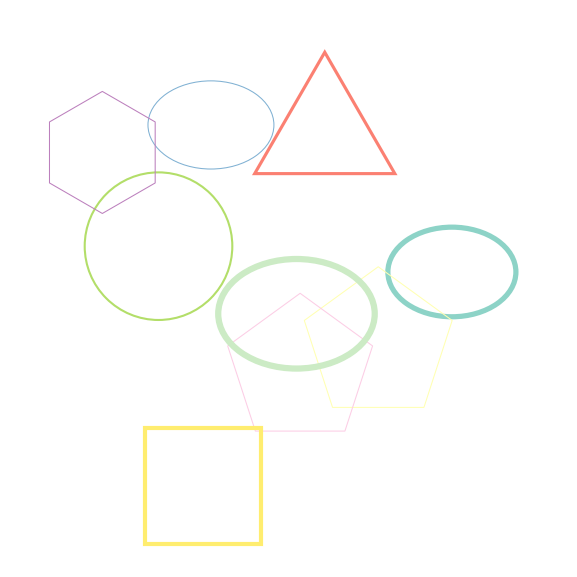[{"shape": "oval", "thickness": 2.5, "radius": 0.55, "center": [0.782, 0.528]}, {"shape": "pentagon", "thickness": 0.5, "radius": 0.67, "center": [0.655, 0.403]}, {"shape": "triangle", "thickness": 1.5, "radius": 0.7, "center": [0.562, 0.769]}, {"shape": "oval", "thickness": 0.5, "radius": 0.55, "center": [0.365, 0.783]}, {"shape": "circle", "thickness": 1, "radius": 0.64, "center": [0.274, 0.573]}, {"shape": "pentagon", "thickness": 0.5, "radius": 0.66, "center": [0.52, 0.359]}, {"shape": "hexagon", "thickness": 0.5, "radius": 0.53, "center": [0.177, 0.735]}, {"shape": "oval", "thickness": 3, "radius": 0.68, "center": [0.513, 0.456]}, {"shape": "square", "thickness": 2, "radius": 0.5, "center": [0.351, 0.158]}]